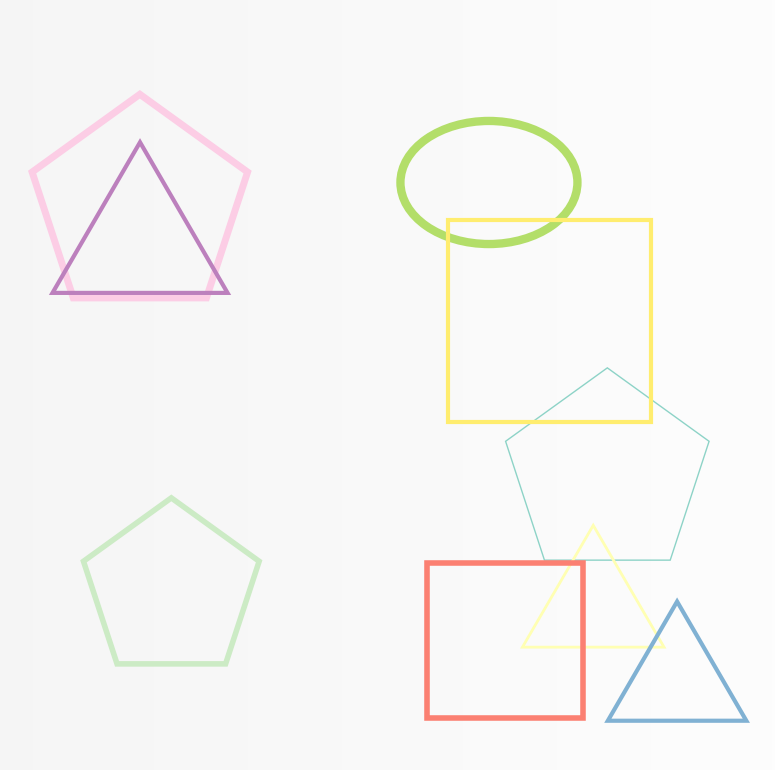[{"shape": "pentagon", "thickness": 0.5, "radius": 0.69, "center": [0.784, 0.384]}, {"shape": "triangle", "thickness": 1, "radius": 0.53, "center": [0.765, 0.212]}, {"shape": "square", "thickness": 2, "radius": 0.5, "center": [0.651, 0.168]}, {"shape": "triangle", "thickness": 1.5, "radius": 0.52, "center": [0.874, 0.116]}, {"shape": "oval", "thickness": 3, "radius": 0.57, "center": [0.631, 0.763]}, {"shape": "pentagon", "thickness": 2.5, "radius": 0.73, "center": [0.18, 0.731]}, {"shape": "triangle", "thickness": 1.5, "radius": 0.65, "center": [0.181, 0.685]}, {"shape": "pentagon", "thickness": 2, "radius": 0.6, "center": [0.221, 0.234]}, {"shape": "square", "thickness": 1.5, "radius": 0.66, "center": [0.709, 0.583]}]